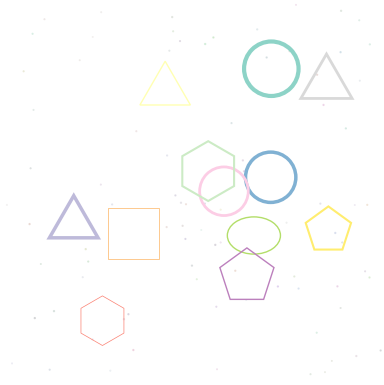[{"shape": "circle", "thickness": 3, "radius": 0.35, "center": [0.705, 0.821]}, {"shape": "triangle", "thickness": 1, "radius": 0.38, "center": [0.429, 0.765]}, {"shape": "triangle", "thickness": 2.5, "radius": 0.36, "center": [0.192, 0.419]}, {"shape": "hexagon", "thickness": 0.5, "radius": 0.32, "center": [0.266, 0.167]}, {"shape": "circle", "thickness": 2.5, "radius": 0.33, "center": [0.703, 0.54]}, {"shape": "square", "thickness": 0.5, "radius": 0.33, "center": [0.347, 0.393]}, {"shape": "oval", "thickness": 1, "radius": 0.34, "center": [0.659, 0.388]}, {"shape": "circle", "thickness": 2, "radius": 0.32, "center": [0.582, 0.503]}, {"shape": "triangle", "thickness": 2, "radius": 0.38, "center": [0.848, 0.783]}, {"shape": "pentagon", "thickness": 1, "radius": 0.37, "center": [0.641, 0.282]}, {"shape": "hexagon", "thickness": 1.5, "radius": 0.39, "center": [0.541, 0.556]}, {"shape": "pentagon", "thickness": 1.5, "radius": 0.31, "center": [0.853, 0.402]}]